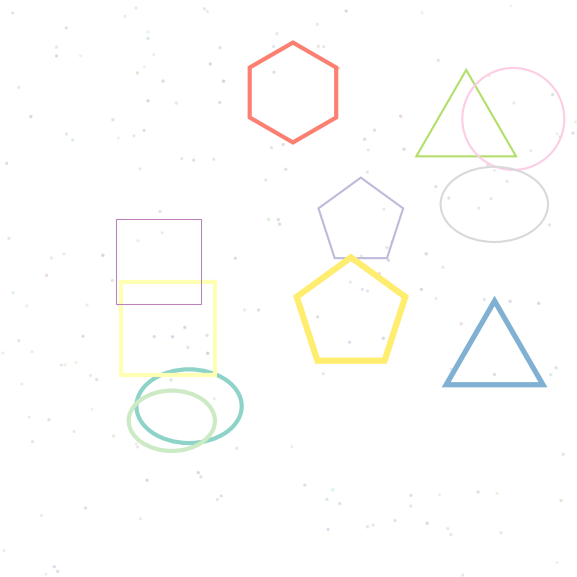[{"shape": "oval", "thickness": 2, "radius": 0.46, "center": [0.327, 0.296]}, {"shape": "square", "thickness": 2, "radius": 0.41, "center": [0.291, 0.43]}, {"shape": "pentagon", "thickness": 1, "radius": 0.39, "center": [0.625, 0.615]}, {"shape": "hexagon", "thickness": 2, "radius": 0.43, "center": [0.507, 0.839]}, {"shape": "triangle", "thickness": 2.5, "radius": 0.48, "center": [0.856, 0.381]}, {"shape": "triangle", "thickness": 1, "radius": 0.5, "center": [0.807, 0.778]}, {"shape": "circle", "thickness": 1, "radius": 0.44, "center": [0.889, 0.793]}, {"shape": "oval", "thickness": 1, "radius": 0.46, "center": [0.856, 0.645]}, {"shape": "square", "thickness": 0.5, "radius": 0.37, "center": [0.274, 0.546]}, {"shape": "oval", "thickness": 2, "radius": 0.37, "center": [0.298, 0.271]}, {"shape": "pentagon", "thickness": 3, "radius": 0.49, "center": [0.608, 0.455]}]